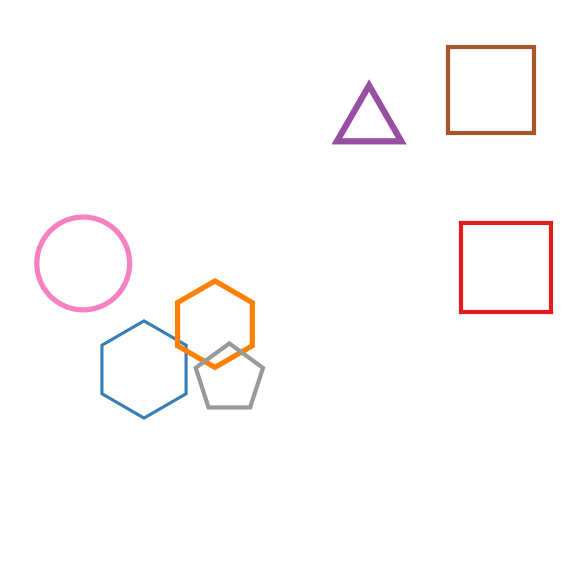[{"shape": "square", "thickness": 2, "radius": 0.39, "center": [0.876, 0.536]}, {"shape": "hexagon", "thickness": 1.5, "radius": 0.42, "center": [0.249, 0.359]}, {"shape": "triangle", "thickness": 3, "radius": 0.32, "center": [0.639, 0.787]}, {"shape": "hexagon", "thickness": 2.5, "radius": 0.37, "center": [0.372, 0.438]}, {"shape": "square", "thickness": 2, "radius": 0.37, "center": [0.851, 0.843]}, {"shape": "circle", "thickness": 2.5, "radius": 0.4, "center": [0.144, 0.543]}, {"shape": "pentagon", "thickness": 2, "radius": 0.31, "center": [0.397, 0.343]}]